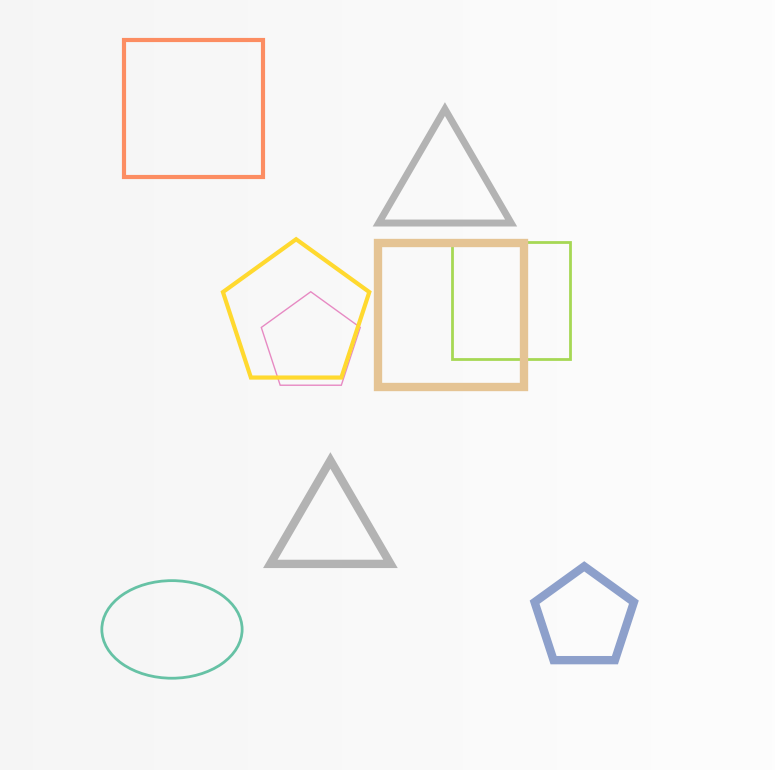[{"shape": "oval", "thickness": 1, "radius": 0.45, "center": [0.222, 0.183]}, {"shape": "square", "thickness": 1.5, "radius": 0.45, "center": [0.25, 0.859]}, {"shape": "pentagon", "thickness": 3, "radius": 0.34, "center": [0.754, 0.197]}, {"shape": "pentagon", "thickness": 0.5, "radius": 0.34, "center": [0.401, 0.554]}, {"shape": "square", "thickness": 1, "radius": 0.38, "center": [0.659, 0.61]}, {"shape": "pentagon", "thickness": 1.5, "radius": 0.5, "center": [0.382, 0.59]}, {"shape": "square", "thickness": 3, "radius": 0.47, "center": [0.582, 0.591]}, {"shape": "triangle", "thickness": 2.5, "radius": 0.49, "center": [0.574, 0.76]}, {"shape": "triangle", "thickness": 3, "radius": 0.45, "center": [0.426, 0.312]}]